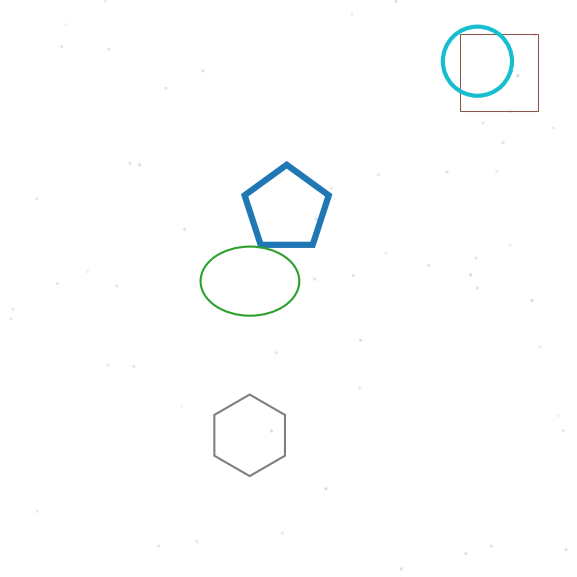[{"shape": "pentagon", "thickness": 3, "radius": 0.38, "center": [0.496, 0.637]}, {"shape": "oval", "thickness": 1, "radius": 0.43, "center": [0.433, 0.512]}, {"shape": "square", "thickness": 0.5, "radius": 0.34, "center": [0.864, 0.873]}, {"shape": "hexagon", "thickness": 1, "radius": 0.35, "center": [0.432, 0.245]}, {"shape": "circle", "thickness": 2, "radius": 0.3, "center": [0.827, 0.893]}]